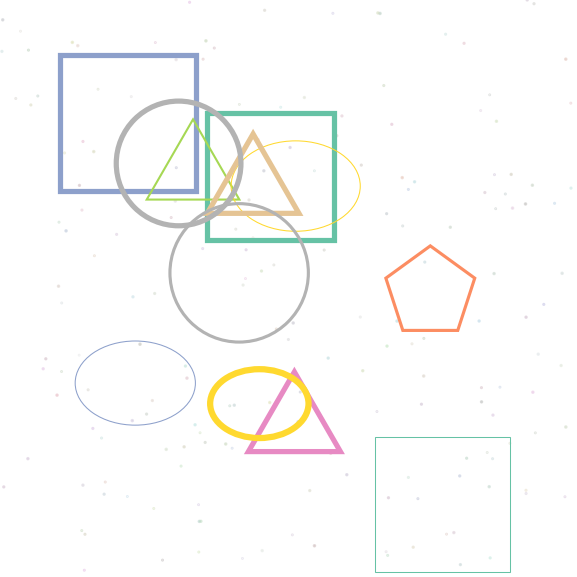[{"shape": "square", "thickness": 2.5, "radius": 0.55, "center": [0.468, 0.694]}, {"shape": "square", "thickness": 0.5, "radius": 0.59, "center": [0.766, 0.125]}, {"shape": "pentagon", "thickness": 1.5, "radius": 0.4, "center": [0.745, 0.492]}, {"shape": "square", "thickness": 2.5, "radius": 0.59, "center": [0.222, 0.787]}, {"shape": "oval", "thickness": 0.5, "radius": 0.52, "center": [0.234, 0.336]}, {"shape": "triangle", "thickness": 2.5, "radius": 0.46, "center": [0.51, 0.263]}, {"shape": "triangle", "thickness": 1, "radius": 0.46, "center": [0.334, 0.7]}, {"shape": "oval", "thickness": 3, "radius": 0.43, "center": [0.449, 0.3]}, {"shape": "oval", "thickness": 0.5, "radius": 0.56, "center": [0.512, 0.677]}, {"shape": "triangle", "thickness": 2.5, "radius": 0.46, "center": [0.438, 0.676]}, {"shape": "circle", "thickness": 2.5, "radius": 0.54, "center": [0.309, 0.716]}, {"shape": "circle", "thickness": 1.5, "radius": 0.6, "center": [0.414, 0.527]}]